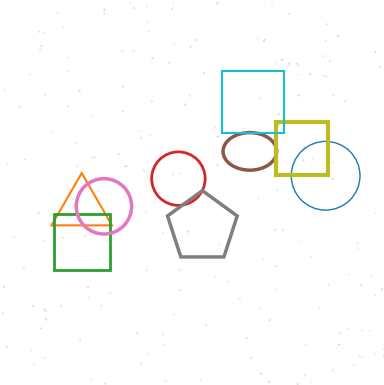[{"shape": "circle", "thickness": 1, "radius": 0.45, "center": [0.846, 0.543]}, {"shape": "triangle", "thickness": 1.5, "radius": 0.45, "center": [0.212, 0.46]}, {"shape": "square", "thickness": 2, "radius": 0.37, "center": [0.212, 0.371]}, {"shape": "circle", "thickness": 2, "radius": 0.35, "center": [0.463, 0.536]}, {"shape": "oval", "thickness": 2.5, "radius": 0.35, "center": [0.649, 0.607]}, {"shape": "circle", "thickness": 2.5, "radius": 0.36, "center": [0.27, 0.464]}, {"shape": "pentagon", "thickness": 2.5, "radius": 0.48, "center": [0.526, 0.41]}, {"shape": "square", "thickness": 3, "radius": 0.34, "center": [0.785, 0.614]}, {"shape": "square", "thickness": 1.5, "radius": 0.4, "center": [0.656, 0.736]}]